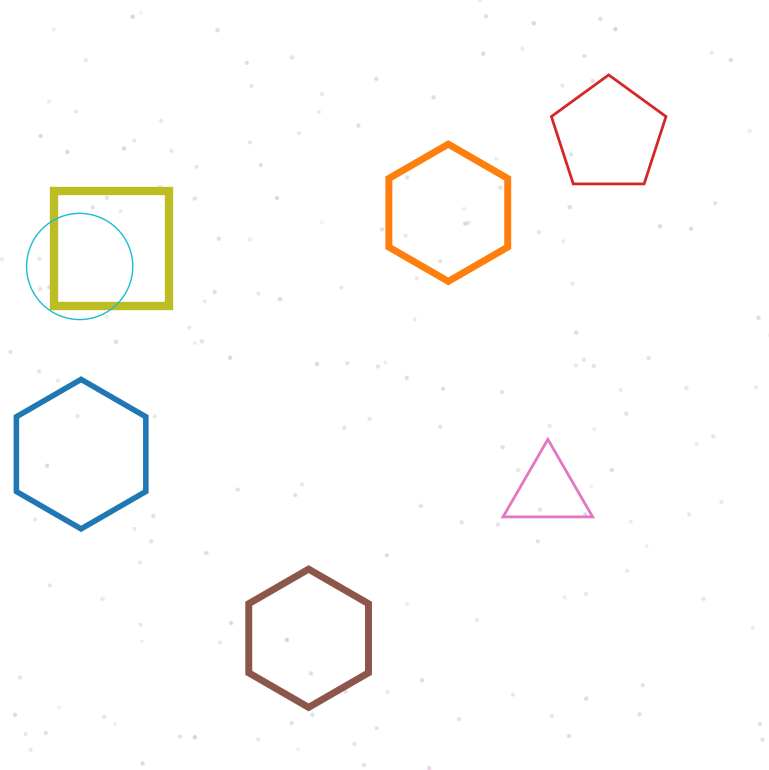[{"shape": "hexagon", "thickness": 2, "radius": 0.49, "center": [0.105, 0.41]}, {"shape": "hexagon", "thickness": 2.5, "radius": 0.45, "center": [0.582, 0.724]}, {"shape": "pentagon", "thickness": 1, "radius": 0.39, "center": [0.791, 0.824]}, {"shape": "hexagon", "thickness": 2.5, "radius": 0.45, "center": [0.401, 0.171]}, {"shape": "triangle", "thickness": 1, "radius": 0.34, "center": [0.711, 0.362]}, {"shape": "square", "thickness": 3, "radius": 0.37, "center": [0.145, 0.677]}, {"shape": "circle", "thickness": 0.5, "radius": 0.34, "center": [0.103, 0.654]}]